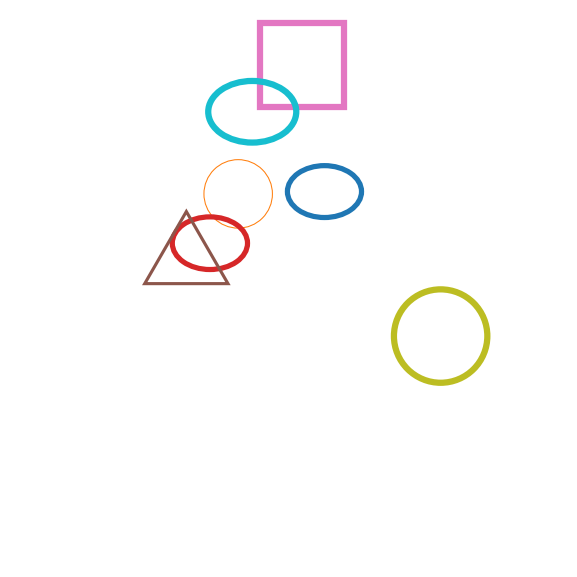[{"shape": "oval", "thickness": 2.5, "radius": 0.32, "center": [0.562, 0.667]}, {"shape": "circle", "thickness": 0.5, "radius": 0.3, "center": [0.412, 0.663]}, {"shape": "oval", "thickness": 2.5, "radius": 0.33, "center": [0.363, 0.578]}, {"shape": "triangle", "thickness": 1.5, "radius": 0.42, "center": [0.323, 0.55]}, {"shape": "square", "thickness": 3, "radius": 0.36, "center": [0.523, 0.886]}, {"shape": "circle", "thickness": 3, "radius": 0.4, "center": [0.763, 0.417]}, {"shape": "oval", "thickness": 3, "radius": 0.38, "center": [0.437, 0.806]}]